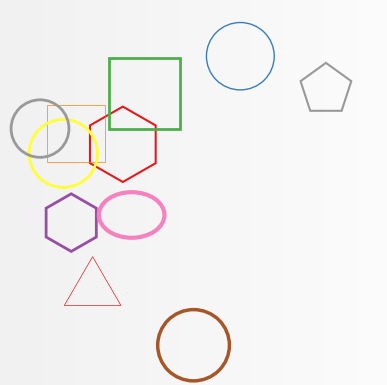[{"shape": "triangle", "thickness": 0.5, "radius": 0.42, "center": [0.239, 0.249]}, {"shape": "hexagon", "thickness": 1.5, "radius": 0.49, "center": [0.317, 0.625]}, {"shape": "circle", "thickness": 1, "radius": 0.44, "center": [0.62, 0.854]}, {"shape": "square", "thickness": 2, "radius": 0.46, "center": [0.373, 0.757]}, {"shape": "hexagon", "thickness": 2, "radius": 0.37, "center": [0.184, 0.422]}, {"shape": "square", "thickness": 0.5, "radius": 0.37, "center": [0.197, 0.653]}, {"shape": "circle", "thickness": 2, "radius": 0.44, "center": [0.163, 0.601]}, {"shape": "circle", "thickness": 2.5, "radius": 0.46, "center": [0.5, 0.103]}, {"shape": "oval", "thickness": 3, "radius": 0.42, "center": [0.34, 0.442]}, {"shape": "circle", "thickness": 2, "radius": 0.37, "center": [0.103, 0.666]}, {"shape": "pentagon", "thickness": 1.5, "radius": 0.34, "center": [0.841, 0.768]}]